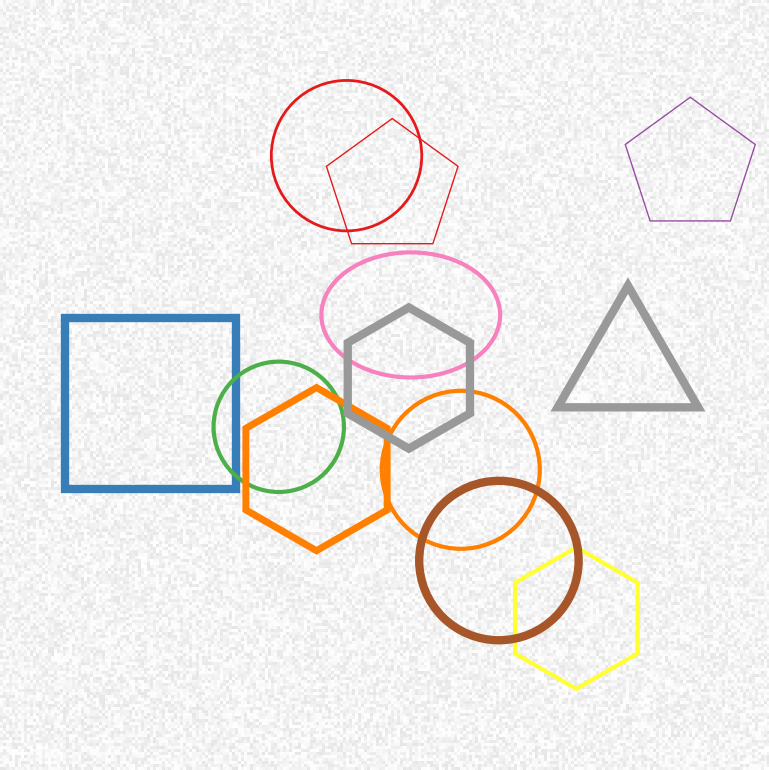[{"shape": "pentagon", "thickness": 0.5, "radius": 0.45, "center": [0.509, 0.756]}, {"shape": "circle", "thickness": 1, "radius": 0.49, "center": [0.45, 0.798]}, {"shape": "square", "thickness": 3, "radius": 0.55, "center": [0.196, 0.476]}, {"shape": "circle", "thickness": 1.5, "radius": 0.42, "center": [0.362, 0.446]}, {"shape": "pentagon", "thickness": 0.5, "radius": 0.44, "center": [0.896, 0.785]}, {"shape": "hexagon", "thickness": 2.5, "radius": 0.53, "center": [0.411, 0.391]}, {"shape": "circle", "thickness": 1.5, "radius": 0.51, "center": [0.598, 0.39]}, {"shape": "hexagon", "thickness": 1.5, "radius": 0.46, "center": [0.749, 0.197]}, {"shape": "circle", "thickness": 3, "radius": 0.52, "center": [0.648, 0.272]}, {"shape": "oval", "thickness": 1.5, "radius": 0.58, "center": [0.533, 0.591]}, {"shape": "hexagon", "thickness": 3, "radius": 0.46, "center": [0.531, 0.509]}, {"shape": "triangle", "thickness": 3, "radius": 0.53, "center": [0.816, 0.524]}]